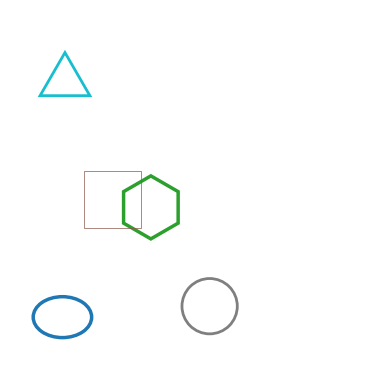[{"shape": "oval", "thickness": 2.5, "radius": 0.38, "center": [0.162, 0.176]}, {"shape": "hexagon", "thickness": 2.5, "radius": 0.41, "center": [0.392, 0.461]}, {"shape": "square", "thickness": 0.5, "radius": 0.37, "center": [0.292, 0.482]}, {"shape": "circle", "thickness": 2, "radius": 0.36, "center": [0.545, 0.205]}, {"shape": "triangle", "thickness": 2, "radius": 0.37, "center": [0.169, 0.789]}]